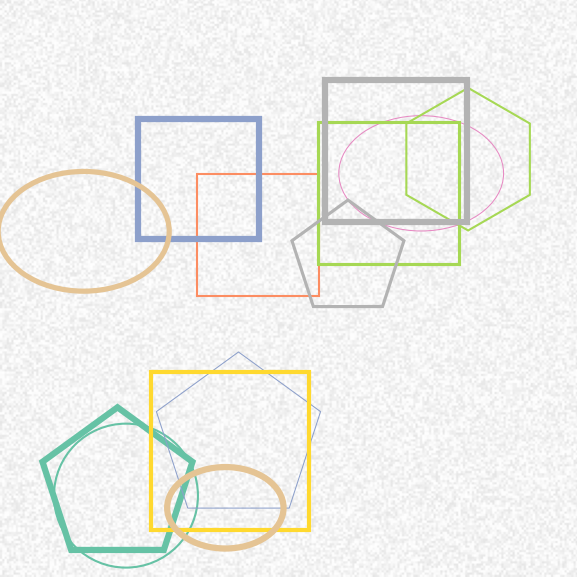[{"shape": "circle", "thickness": 1, "radius": 0.62, "center": [0.218, 0.141]}, {"shape": "pentagon", "thickness": 3, "radius": 0.68, "center": [0.203, 0.157]}, {"shape": "square", "thickness": 1, "radius": 0.53, "center": [0.446, 0.592]}, {"shape": "pentagon", "thickness": 0.5, "radius": 0.75, "center": [0.413, 0.24]}, {"shape": "square", "thickness": 3, "radius": 0.52, "center": [0.344, 0.689]}, {"shape": "oval", "thickness": 0.5, "radius": 0.71, "center": [0.729, 0.699]}, {"shape": "square", "thickness": 1.5, "radius": 0.61, "center": [0.674, 0.665]}, {"shape": "hexagon", "thickness": 1, "radius": 0.62, "center": [0.811, 0.724]}, {"shape": "square", "thickness": 2, "radius": 0.69, "center": [0.398, 0.218]}, {"shape": "oval", "thickness": 3, "radius": 0.5, "center": [0.39, 0.12]}, {"shape": "oval", "thickness": 2.5, "radius": 0.74, "center": [0.145, 0.599]}, {"shape": "pentagon", "thickness": 1.5, "radius": 0.51, "center": [0.603, 0.551]}, {"shape": "square", "thickness": 3, "radius": 0.62, "center": [0.686, 0.738]}]